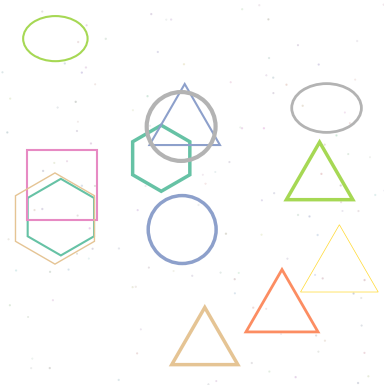[{"shape": "hexagon", "thickness": 2.5, "radius": 0.43, "center": [0.419, 0.589]}, {"shape": "hexagon", "thickness": 1.5, "radius": 0.5, "center": [0.158, 0.436]}, {"shape": "triangle", "thickness": 2, "radius": 0.54, "center": [0.732, 0.192]}, {"shape": "circle", "thickness": 2.5, "radius": 0.44, "center": [0.473, 0.404]}, {"shape": "triangle", "thickness": 1.5, "radius": 0.53, "center": [0.48, 0.676]}, {"shape": "square", "thickness": 1.5, "radius": 0.46, "center": [0.16, 0.519]}, {"shape": "triangle", "thickness": 2.5, "radius": 0.5, "center": [0.83, 0.531]}, {"shape": "oval", "thickness": 1.5, "radius": 0.42, "center": [0.144, 0.9]}, {"shape": "triangle", "thickness": 0.5, "radius": 0.58, "center": [0.881, 0.3]}, {"shape": "triangle", "thickness": 2.5, "radius": 0.5, "center": [0.532, 0.102]}, {"shape": "hexagon", "thickness": 1, "radius": 0.59, "center": [0.143, 0.432]}, {"shape": "oval", "thickness": 2, "radius": 0.45, "center": [0.848, 0.719]}, {"shape": "circle", "thickness": 3, "radius": 0.45, "center": [0.47, 0.671]}]